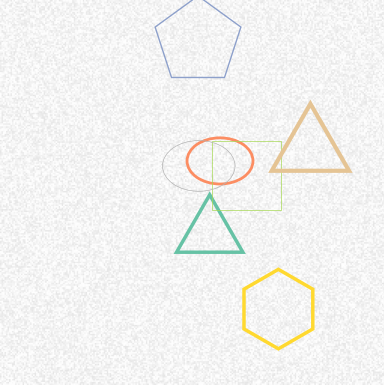[{"shape": "triangle", "thickness": 2.5, "radius": 0.5, "center": [0.545, 0.395]}, {"shape": "oval", "thickness": 2, "radius": 0.43, "center": [0.571, 0.582]}, {"shape": "pentagon", "thickness": 1, "radius": 0.59, "center": [0.514, 0.894]}, {"shape": "square", "thickness": 0.5, "radius": 0.45, "center": [0.641, 0.545]}, {"shape": "hexagon", "thickness": 2.5, "radius": 0.52, "center": [0.723, 0.197]}, {"shape": "triangle", "thickness": 3, "radius": 0.58, "center": [0.806, 0.614]}, {"shape": "oval", "thickness": 0.5, "radius": 0.47, "center": [0.516, 0.569]}]